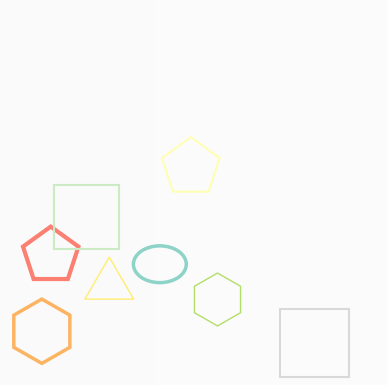[{"shape": "oval", "thickness": 2.5, "radius": 0.34, "center": [0.412, 0.314]}, {"shape": "pentagon", "thickness": 1.5, "radius": 0.39, "center": [0.492, 0.565]}, {"shape": "pentagon", "thickness": 3, "radius": 0.38, "center": [0.131, 0.336]}, {"shape": "hexagon", "thickness": 2.5, "radius": 0.42, "center": [0.108, 0.14]}, {"shape": "hexagon", "thickness": 1, "radius": 0.34, "center": [0.561, 0.222]}, {"shape": "square", "thickness": 1.5, "radius": 0.44, "center": [0.812, 0.109]}, {"shape": "square", "thickness": 1.5, "radius": 0.42, "center": [0.224, 0.436]}, {"shape": "triangle", "thickness": 1, "radius": 0.36, "center": [0.282, 0.259]}]